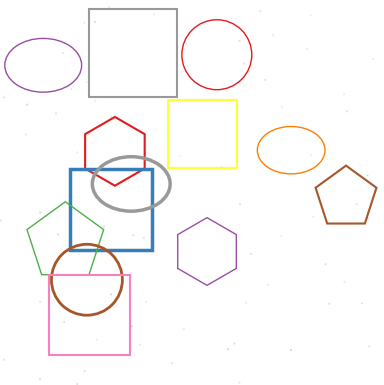[{"shape": "hexagon", "thickness": 1.5, "radius": 0.45, "center": [0.298, 0.607]}, {"shape": "circle", "thickness": 1, "radius": 0.45, "center": [0.563, 0.858]}, {"shape": "square", "thickness": 2.5, "radius": 0.53, "center": [0.289, 0.456]}, {"shape": "pentagon", "thickness": 1, "radius": 0.52, "center": [0.17, 0.371]}, {"shape": "oval", "thickness": 1, "radius": 0.5, "center": [0.112, 0.83]}, {"shape": "hexagon", "thickness": 1, "radius": 0.44, "center": [0.538, 0.347]}, {"shape": "oval", "thickness": 1, "radius": 0.44, "center": [0.756, 0.61]}, {"shape": "square", "thickness": 1.5, "radius": 0.44, "center": [0.526, 0.652]}, {"shape": "pentagon", "thickness": 1.5, "radius": 0.42, "center": [0.899, 0.487]}, {"shape": "circle", "thickness": 2, "radius": 0.46, "center": [0.226, 0.273]}, {"shape": "square", "thickness": 1.5, "radius": 0.52, "center": [0.232, 0.181]}, {"shape": "square", "thickness": 1.5, "radius": 0.57, "center": [0.347, 0.863]}, {"shape": "oval", "thickness": 2.5, "radius": 0.51, "center": [0.341, 0.522]}]